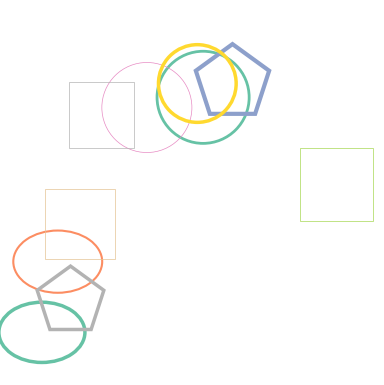[{"shape": "circle", "thickness": 2, "radius": 0.6, "center": [0.528, 0.747]}, {"shape": "oval", "thickness": 2.5, "radius": 0.56, "center": [0.109, 0.137]}, {"shape": "oval", "thickness": 1.5, "radius": 0.58, "center": [0.15, 0.32]}, {"shape": "pentagon", "thickness": 3, "radius": 0.5, "center": [0.604, 0.785]}, {"shape": "circle", "thickness": 0.5, "radius": 0.58, "center": [0.381, 0.721]}, {"shape": "square", "thickness": 0.5, "radius": 0.48, "center": [0.874, 0.521]}, {"shape": "circle", "thickness": 2.5, "radius": 0.5, "center": [0.513, 0.783]}, {"shape": "square", "thickness": 0.5, "radius": 0.45, "center": [0.208, 0.418]}, {"shape": "square", "thickness": 0.5, "radius": 0.43, "center": [0.264, 0.701]}, {"shape": "pentagon", "thickness": 2.5, "radius": 0.45, "center": [0.183, 0.218]}]